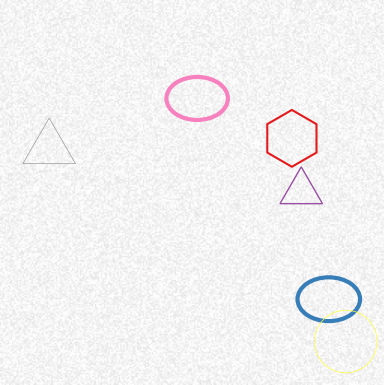[{"shape": "hexagon", "thickness": 1.5, "radius": 0.37, "center": [0.758, 0.641]}, {"shape": "oval", "thickness": 3, "radius": 0.41, "center": [0.854, 0.223]}, {"shape": "triangle", "thickness": 1, "radius": 0.32, "center": [0.782, 0.503]}, {"shape": "circle", "thickness": 0.5, "radius": 0.41, "center": [0.898, 0.113]}, {"shape": "oval", "thickness": 3, "radius": 0.4, "center": [0.512, 0.744]}, {"shape": "triangle", "thickness": 0.5, "radius": 0.39, "center": [0.128, 0.615]}]